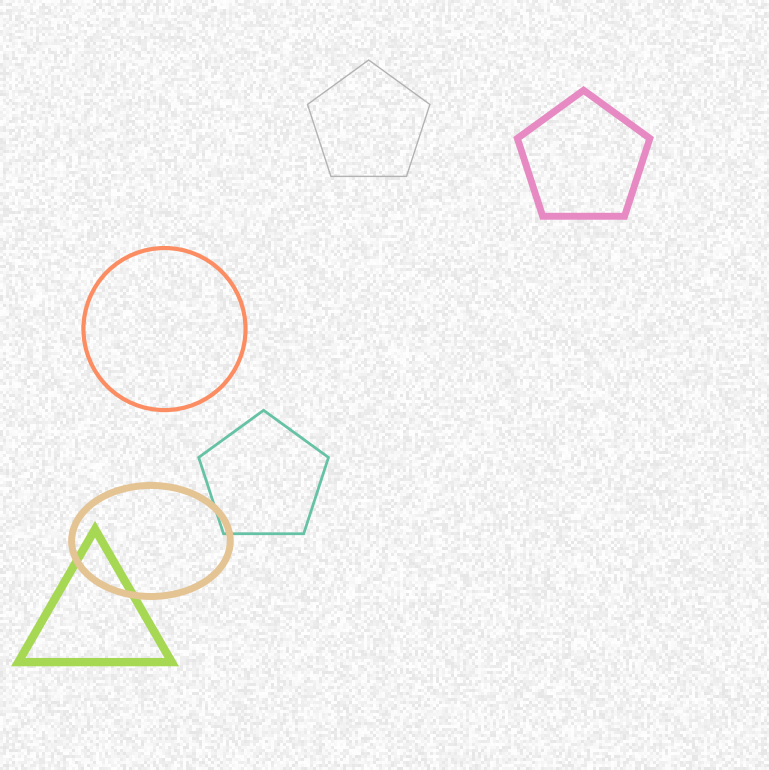[{"shape": "pentagon", "thickness": 1, "radius": 0.44, "center": [0.342, 0.379]}, {"shape": "circle", "thickness": 1.5, "radius": 0.53, "center": [0.214, 0.573]}, {"shape": "pentagon", "thickness": 2.5, "radius": 0.45, "center": [0.758, 0.792]}, {"shape": "triangle", "thickness": 3, "radius": 0.58, "center": [0.123, 0.198]}, {"shape": "oval", "thickness": 2.5, "radius": 0.52, "center": [0.196, 0.297]}, {"shape": "pentagon", "thickness": 0.5, "radius": 0.42, "center": [0.479, 0.839]}]